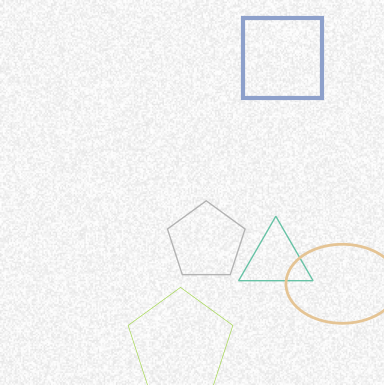[{"shape": "triangle", "thickness": 1, "radius": 0.56, "center": [0.716, 0.327]}, {"shape": "square", "thickness": 3, "radius": 0.52, "center": [0.734, 0.85]}, {"shape": "pentagon", "thickness": 0.5, "radius": 0.71, "center": [0.469, 0.111]}, {"shape": "oval", "thickness": 2, "radius": 0.73, "center": [0.889, 0.263]}, {"shape": "pentagon", "thickness": 1, "radius": 0.53, "center": [0.536, 0.372]}]